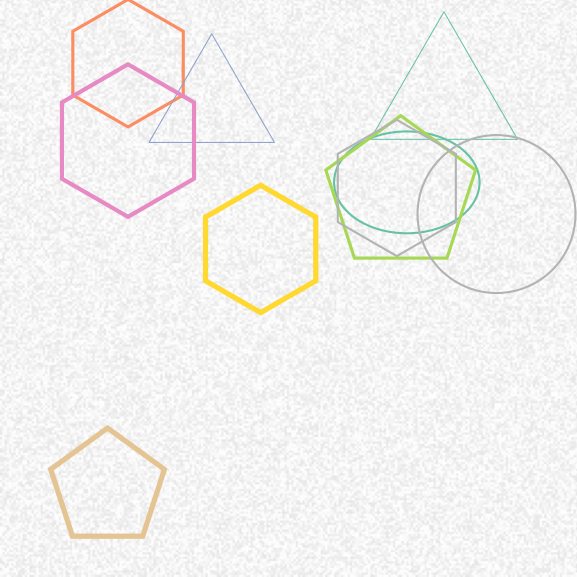[{"shape": "oval", "thickness": 1, "radius": 0.63, "center": [0.704, 0.683]}, {"shape": "triangle", "thickness": 0.5, "radius": 0.74, "center": [0.769, 0.831]}, {"shape": "hexagon", "thickness": 1.5, "radius": 0.55, "center": [0.222, 0.89]}, {"shape": "triangle", "thickness": 0.5, "radius": 0.63, "center": [0.367, 0.815]}, {"shape": "hexagon", "thickness": 2, "radius": 0.66, "center": [0.222, 0.756]}, {"shape": "pentagon", "thickness": 1.5, "radius": 0.68, "center": [0.694, 0.663]}, {"shape": "hexagon", "thickness": 2.5, "radius": 0.55, "center": [0.451, 0.568]}, {"shape": "pentagon", "thickness": 2.5, "radius": 0.52, "center": [0.186, 0.154]}, {"shape": "hexagon", "thickness": 1, "radius": 0.59, "center": [0.687, 0.674]}, {"shape": "circle", "thickness": 1, "radius": 0.68, "center": [0.86, 0.628]}]